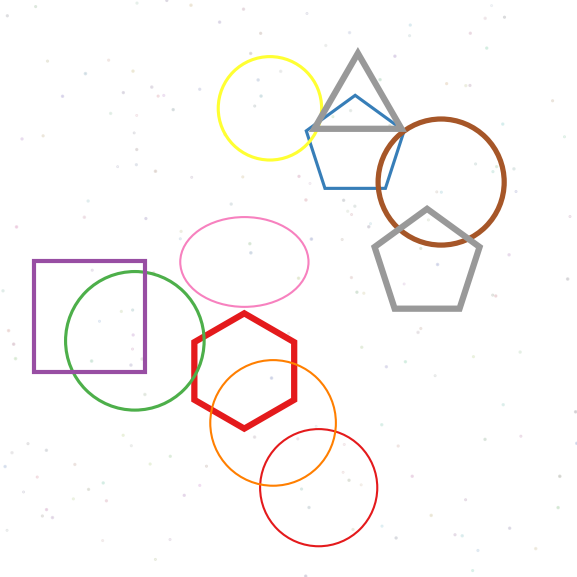[{"shape": "hexagon", "thickness": 3, "radius": 0.5, "center": [0.423, 0.357]}, {"shape": "circle", "thickness": 1, "radius": 0.51, "center": [0.552, 0.155]}, {"shape": "pentagon", "thickness": 1.5, "radius": 0.45, "center": [0.615, 0.745]}, {"shape": "circle", "thickness": 1.5, "radius": 0.6, "center": [0.234, 0.409]}, {"shape": "square", "thickness": 2, "radius": 0.48, "center": [0.156, 0.451]}, {"shape": "circle", "thickness": 1, "radius": 0.54, "center": [0.473, 0.267]}, {"shape": "circle", "thickness": 1.5, "radius": 0.45, "center": [0.467, 0.812]}, {"shape": "circle", "thickness": 2.5, "radius": 0.55, "center": [0.764, 0.684]}, {"shape": "oval", "thickness": 1, "radius": 0.56, "center": [0.423, 0.546]}, {"shape": "pentagon", "thickness": 3, "radius": 0.48, "center": [0.74, 0.542]}, {"shape": "triangle", "thickness": 3, "radius": 0.44, "center": [0.62, 0.82]}]